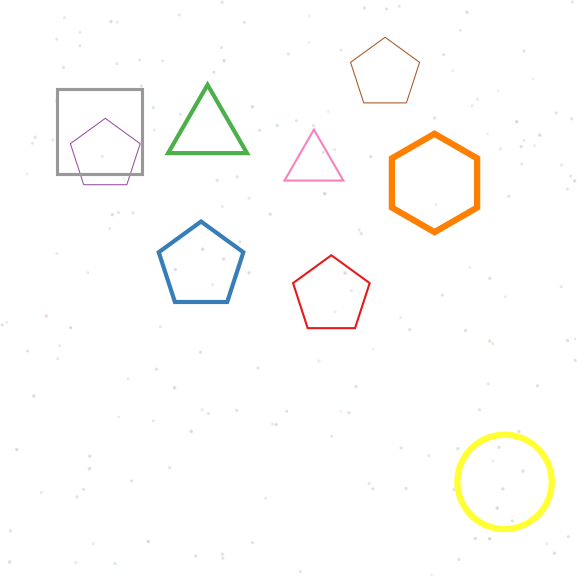[{"shape": "pentagon", "thickness": 1, "radius": 0.35, "center": [0.574, 0.487]}, {"shape": "pentagon", "thickness": 2, "radius": 0.39, "center": [0.348, 0.539]}, {"shape": "triangle", "thickness": 2, "radius": 0.39, "center": [0.359, 0.773]}, {"shape": "pentagon", "thickness": 0.5, "radius": 0.32, "center": [0.182, 0.731]}, {"shape": "hexagon", "thickness": 3, "radius": 0.43, "center": [0.752, 0.682]}, {"shape": "circle", "thickness": 3, "radius": 0.41, "center": [0.874, 0.165]}, {"shape": "pentagon", "thickness": 0.5, "radius": 0.31, "center": [0.667, 0.872]}, {"shape": "triangle", "thickness": 1, "radius": 0.29, "center": [0.544, 0.716]}, {"shape": "square", "thickness": 1.5, "radius": 0.37, "center": [0.172, 0.771]}]